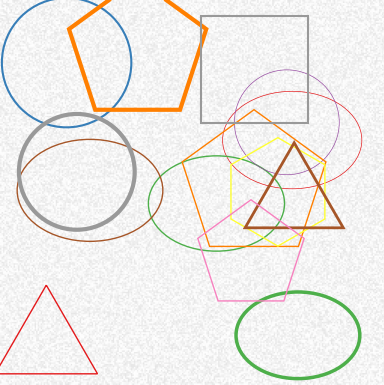[{"shape": "triangle", "thickness": 1, "radius": 0.77, "center": [0.12, 0.106]}, {"shape": "oval", "thickness": 0.5, "radius": 0.9, "center": [0.759, 0.636]}, {"shape": "circle", "thickness": 1.5, "radius": 0.84, "center": [0.173, 0.837]}, {"shape": "oval", "thickness": 2.5, "radius": 0.8, "center": [0.774, 0.129]}, {"shape": "oval", "thickness": 1, "radius": 0.88, "center": [0.562, 0.471]}, {"shape": "circle", "thickness": 0.5, "radius": 0.68, "center": [0.745, 0.682]}, {"shape": "pentagon", "thickness": 3, "radius": 0.94, "center": [0.357, 0.866]}, {"shape": "pentagon", "thickness": 1, "radius": 0.98, "center": [0.66, 0.519]}, {"shape": "hexagon", "thickness": 1, "radius": 0.7, "center": [0.722, 0.502]}, {"shape": "oval", "thickness": 1, "radius": 0.95, "center": [0.234, 0.506]}, {"shape": "triangle", "thickness": 2, "radius": 0.74, "center": [0.764, 0.482]}, {"shape": "pentagon", "thickness": 1, "radius": 0.73, "center": [0.652, 0.336]}, {"shape": "square", "thickness": 1.5, "radius": 0.69, "center": [0.66, 0.82]}, {"shape": "circle", "thickness": 3, "radius": 0.75, "center": [0.2, 0.554]}]